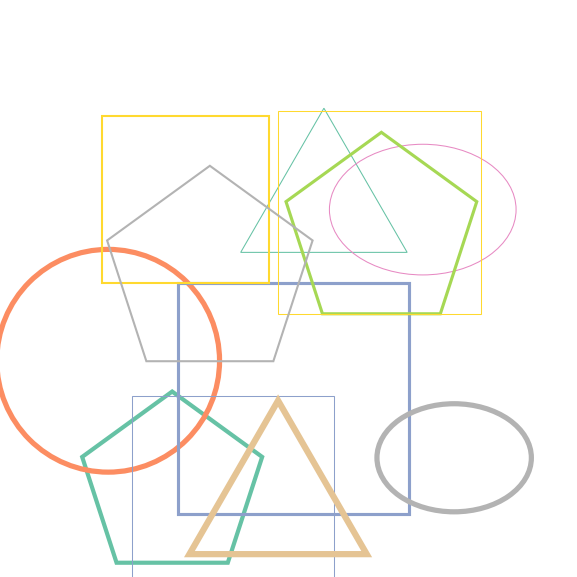[{"shape": "pentagon", "thickness": 2, "radius": 0.82, "center": [0.298, 0.157]}, {"shape": "triangle", "thickness": 0.5, "radius": 0.83, "center": [0.561, 0.645]}, {"shape": "circle", "thickness": 2.5, "radius": 0.96, "center": [0.187, 0.374]}, {"shape": "square", "thickness": 0.5, "radius": 0.87, "center": [0.404, 0.138]}, {"shape": "square", "thickness": 1.5, "radius": 1.0, "center": [0.508, 0.309]}, {"shape": "oval", "thickness": 0.5, "radius": 0.81, "center": [0.732, 0.636]}, {"shape": "pentagon", "thickness": 1.5, "radius": 0.87, "center": [0.66, 0.596]}, {"shape": "square", "thickness": 1, "radius": 0.72, "center": [0.321, 0.654]}, {"shape": "square", "thickness": 0.5, "radius": 0.88, "center": [0.657, 0.631]}, {"shape": "triangle", "thickness": 3, "radius": 0.89, "center": [0.482, 0.128]}, {"shape": "oval", "thickness": 2.5, "radius": 0.67, "center": [0.786, 0.206]}, {"shape": "pentagon", "thickness": 1, "radius": 0.94, "center": [0.363, 0.525]}]